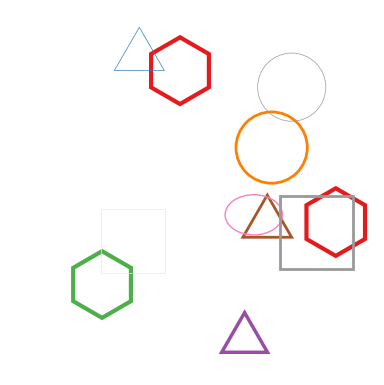[{"shape": "hexagon", "thickness": 3, "radius": 0.44, "center": [0.872, 0.423]}, {"shape": "hexagon", "thickness": 3, "radius": 0.43, "center": [0.467, 0.816]}, {"shape": "triangle", "thickness": 0.5, "radius": 0.37, "center": [0.362, 0.854]}, {"shape": "hexagon", "thickness": 3, "radius": 0.43, "center": [0.265, 0.261]}, {"shape": "triangle", "thickness": 2.5, "radius": 0.34, "center": [0.635, 0.119]}, {"shape": "circle", "thickness": 2, "radius": 0.46, "center": [0.706, 0.617]}, {"shape": "square", "thickness": 0.5, "radius": 0.41, "center": [0.346, 0.375]}, {"shape": "triangle", "thickness": 2, "radius": 0.37, "center": [0.694, 0.42]}, {"shape": "oval", "thickness": 1, "radius": 0.37, "center": [0.659, 0.442]}, {"shape": "circle", "thickness": 0.5, "radius": 0.44, "center": [0.758, 0.774]}, {"shape": "square", "thickness": 2, "radius": 0.47, "center": [0.822, 0.396]}]